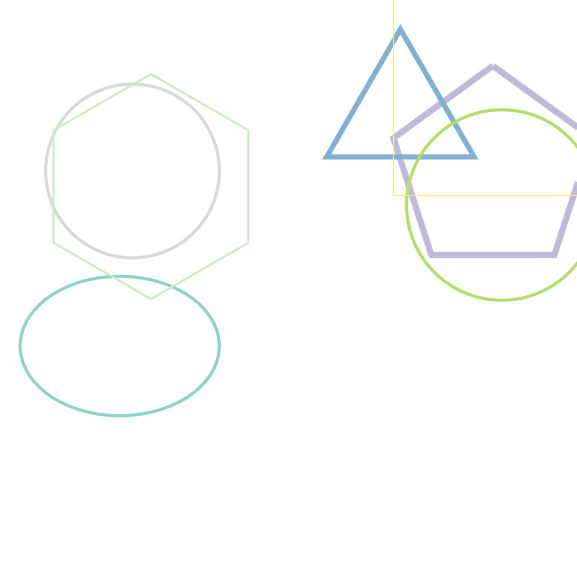[{"shape": "oval", "thickness": 1.5, "radius": 0.86, "center": [0.207, 0.4]}, {"shape": "pentagon", "thickness": 3, "radius": 0.91, "center": [0.853, 0.704]}, {"shape": "triangle", "thickness": 2.5, "radius": 0.74, "center": [0.693, 0.801]}, {"shape": "circle", "thickness": 1.5, "radius": 0.82, "center": [0.869, 0.644]}, {"shape": "circle", "thickness": 1.5, "radius": 0.75, "center": [0.229, 0.703]}, {"shape": "hexagon", "thickness": 1, "radius": 0.97, "center": [0.261, 0.676]}, {"shape": "square", "thickness": 0.5, "radius": 0.88, "center": [0.857, 0.837]}]